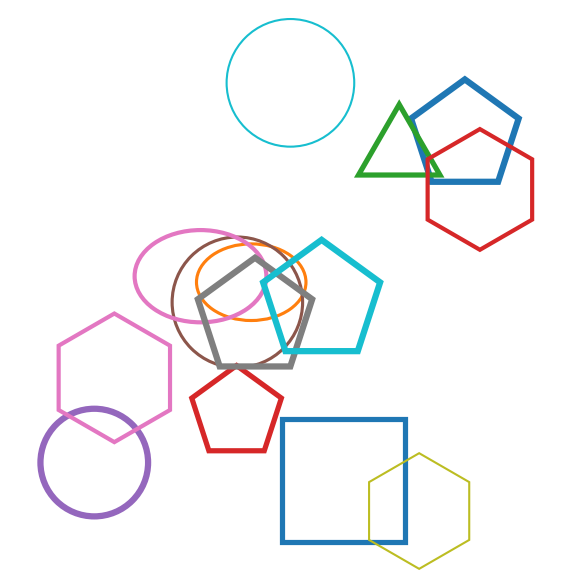[{"shape": "square", "thickness": 2.5, "radius": 0.53, "center": [0.594, 0.167]}, {"shape": "pentagon", "thickness": 3, "radius": 0.49, "center": [0.805, 0.764]}, {"shape": "oval", "thickness": 1.5, "radius": 0.47, "center": [0.435, 0.51]}, {"shape": "triangle", "thickness": 2.5, "radius": 0.41, "center": [0.691, 0.737]}, {"shape": "pentagon", "thickness": 2.5, "radius": 0.41, "center": [0.41, 0.285]}, {"shape": "hexagon", "thickness": 2, "radius": 0.52, "center": [0.831, 0.671]}, {"shape": "circle", "thickness": 3, "radius": 0.47, "center": [0.163, 0.198]}, {"shape": "circle", "thickness": 1.5, "radius": 0.56, "center": [0.411, 0.476]}, {"shape": "hexagon", "thickness": 2, "radius": 0.56, "center": [0.198, 0.345]}, {"shape": "oval", "thickness": 2, "radius": 0.57, "center": [0.347, 0.521]}, {"shape": "pentagon", "thickness": 3, "radius": 0.52, "center": [0.442, 0.449]}, {"shape": "hexagon", "thickness": 1, "radius": 0.5, "center": [0.726, 0.114]}, {"shape": "circle", "thickness": 1, "radius": 0.55, "center": [0.503, 0.856]}, {"shape": "pentagon", "thickness": 3, "radius": 0.53, "center": [0.557, 0.477]}]